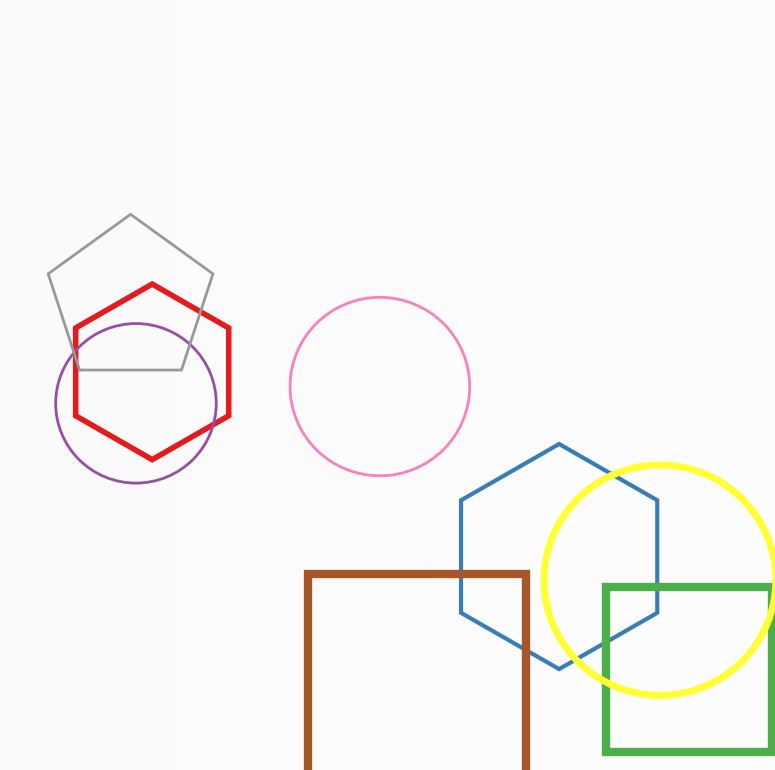[{"shape": "hexagon", "thickness": 2, "radius": 0.57, "center": [0.196, 0.517]}, {"shape": "hexagon", "thickness": 1.5, "radius": 0.73, "center": [0.721, 0.277]}, {"shape": "square", "thickness": 3, "radius": 0.54, "center": [0.889, 0.131]}, {"shape": "circle", "thickness": 1, "radius": 0.52, "center": [0.175, 0.476]}, {"shape": "circle", "thickness": 2.5, "radius": 0.75, "center": [0.852, 0.247]}, {"shape": "square", "thickness": 3, "radius": 0.71, "center": [0.538, 0.114]}, {"shape": "circle", "thickness": 1, "radius": 0.58, "center": [0.49, 0.498]}, {"shape": "pentagon", "thickness": 1, "radius": 0.56, "center": [0.168, 0.61]}]